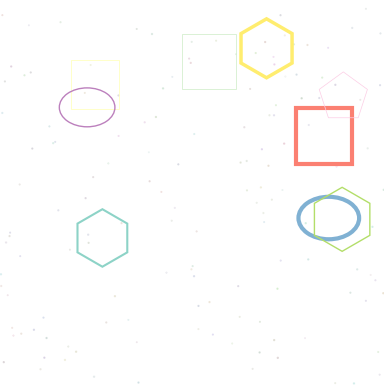[{"shape": "hexagon", "thickness": 1.5, "radius": 0.37, "center": [0.266, 0.382]}, {"shape": "square", "thickness": 0.5, "radius": 0.31, "center": [0.247, 0.78]}, {"shape": "square", "thickness": 3, "radius": 0.36, "center": [0.841, 0.646]}, {"shape": "oval", "thickness": 3, "radius": 0.39, "center": [0.854, 0.434]}, {"shape": "hexagon", "thickness": 1, "radius": 0.42, "center": [0.889, 0.43]}, {"shape": "pentagon", "thickness": 0.5, "radius": 0.33, "center": [0.892, 0.747]}, {"shape": "oval", "thickness": 1, "radius": 0.36, "center": [0.226, 0.721]}, {"shape": "square", "thickness": 0.5, "radius": 0.36, "center": [0.543, 0.841]}, {"shape": "hexagon", "thickness": 2.5, "radius": 0.38, "center": [0.692, 0.875]}]